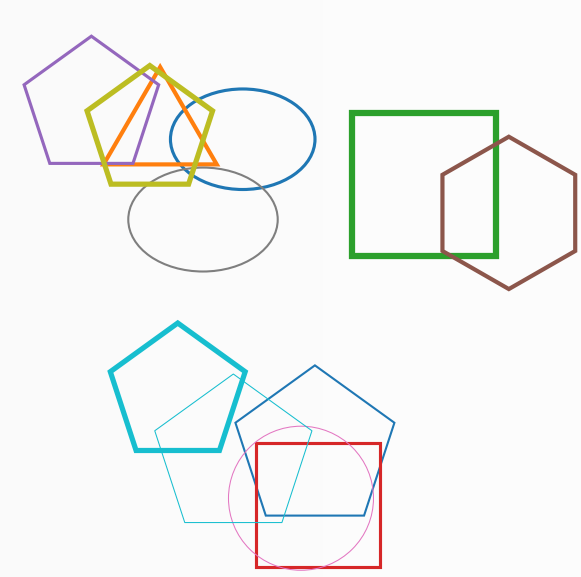[{"shape": "oval", "thickness": 1.5, "radius": 0.62, "center": [0.418, 0.758]}, {"shape": "pentagon", "thickness": 1, "radius": 0.72, "center": [0.542, 0.223]}, {"shape": "triangle", "thickness": 2, "radius": 0.56, "center": [0.276, 0.771]}, {"shape": "square", "thickness": 3, "radius": 0.62, "center": [0.729, 0.68]}, {"shape": "square", "thickness": 1.5, "radius": 0.54, "center": [0.547, 0.125]}, {"shape": "pentagon", "thickness": 1.5, "radius": 0.61, "center": [0.157, 0.815]}, {"shape": "hexagon", "thickness": 2, "radius": 0.66, "center": [0.875, 0.63]}, {"shape": "circle", "thickness": 0.5, "radius": 0.62, "center": [0.518, 0.136]}, {"shape": "oval", "thickness": 1, "radius": 0.64, "center": [0.349, 0.619]}, {"shape": "pentagon", "thickness": 2.5, "radius": 0.57, "center": [0.258, 0.772]}, {"shape": "pentagon", "thickness": 2.5, "radius": 0.61, "center": [0.306, 0.318]}, {"shape": "pentagon", "thickness": 0.5, "radius": 0.71, "center": [0.401, 0.209]}]